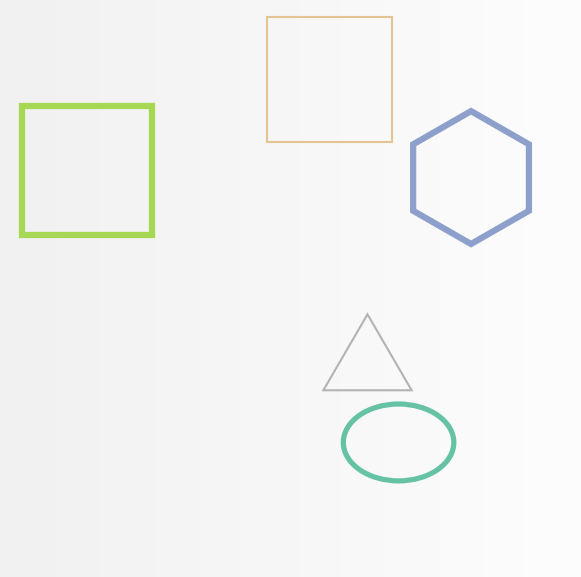[{"shape": "oval", "thickness": 2.5, "radius": 0.48, "center": [0.686, 0.233]}, {"shape": "hexagon", "thickness": 3, "radius": 0.58, "center": [0.81, 0.692]}, {"shape": "square", "thickness": 3, "radius": 0.56, "center": [0.149, 0.703]}, {"shape": "square", "thickness": 1, "radius": 0.54, "center": [0.567, 0.862]}, {"shape": "triangle", "thickness": 1, "radius": 0.44, "center": [0.632, 0.367]}]